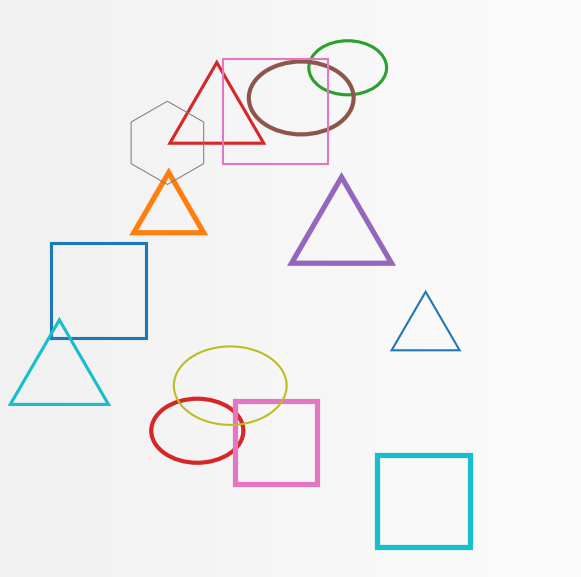[{"shape": "square", "thickness": 1.5, "radius": 0.41, "center": [0.169, 0.496]}, {"shape": "triangle", "thickness": 1, "radius": 0.34, "center": [0.732, 0.426]}, {"shape": "triangle", "thickness": 2.5, "radius": 0.35, "center": [0.29, 0.631]}, {"shape": "oval", "thickness": 1.5, "radius": 0.33, "center": [0.598, 0.882]}, {"shape": "triangle", "thickness": 1.5, "radius": 0.47, "center": [0.373, 0.798]}, {"shape": "oval", "thickness": 2, "radius": 0.4, "center": [0.339, 0.253]}, {"shape": "triangle", "thickness": 2.5, "radius": 0.5, "center": [0.588, 0.593]}, {"shape": "oval", "thickness": 2, "radius": 0.45, "center": [0.518, 0.83]}, {"shape": "square", "thickness": 2.5, "radius": 0.36, "center": [0.475, 0.233]}, {"shape": "square", "thickness": 1, "radius": 0.45, "center": [0.473, 0.806]}, {"shape": "hexagon", "thickness": 0.5, "radius": 0.36, "center": [0.288, 0.752]}, {"shape": "oval", "thickness": 1, "radius": 0.49, "center": [0.396, 0.331]}, {"shape": "square", "thickness": 2.5, "radius": 0.4, "center": [0.728, 0.131]}, {"shape": "triangle", "thickness": 1.5, "radius": 0.49, "center": [0.102, 0.348]}]